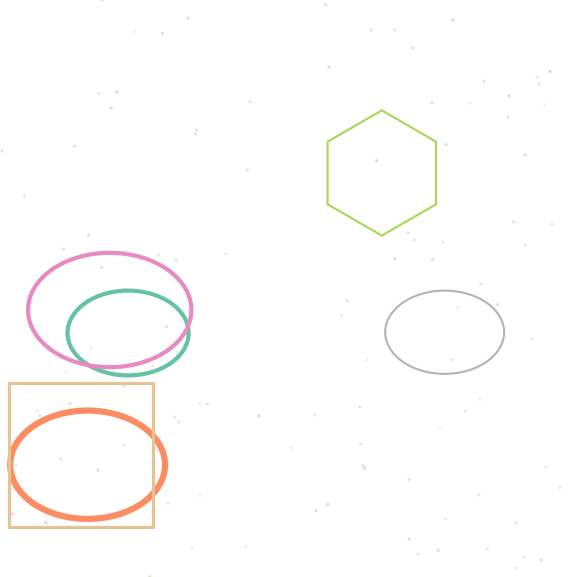[{"shape": "oval", "thickness": 2, "radius": 0.52, "center": [0.222, 0.422]}, {"shape": "oval", "thickness": 3, "radius": 0.67, "center": [0.152, 0.194]}, {"shape": "oval", "thickness": 2, "radius": 0.71, "center": [0.19, 0.462]}, {"shape": "hexagon", "thickness": 1, "radius": 0.54, "center": [0.661, 0.7]}, {"shape": "square", "thickness": 1.5, "radius": 0.62, "center": [0.141, 0.211]}, {"shape": "oval", "thickness": 1, "radius": 0.51, "center": [0.77, 0.424]}]